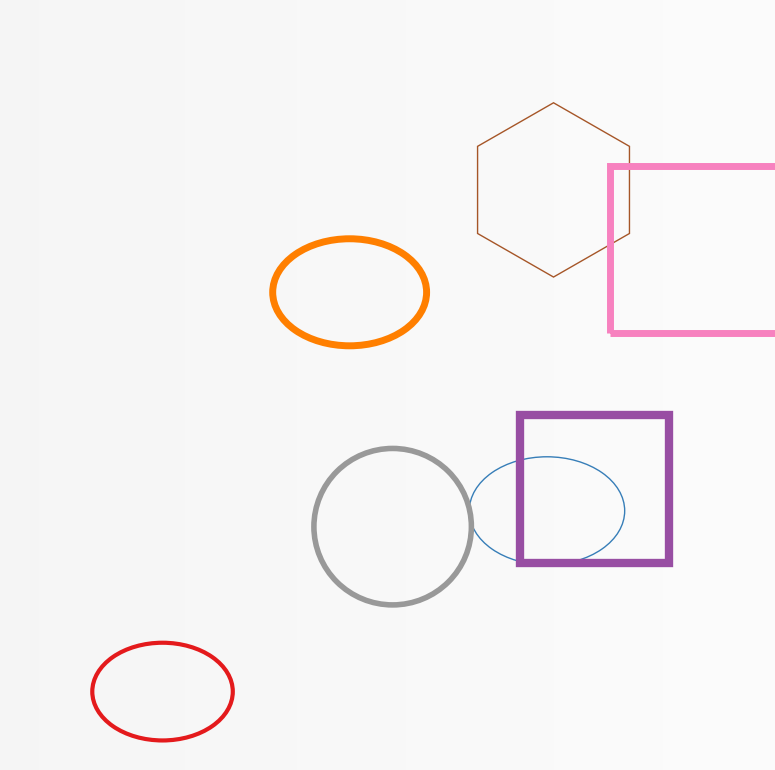[{"shape": "oval", "thickness": 1.5, "radius": 0.45, "center": [0.21, 0.102]}, {"shape": "oval", "thickness": 0.5, "radius": 0.5, "center": [0.706, 0.337]}, {"shape": "square", "thickness": 3, "radius": 0.48, "center": [0.767, 0.364]}, {"shape": "oval", "thickness": 2.5, "radius": 0.5, "center": [0.451, 0.62]}, {"shape": "hexagon", "thickness": 0.5, "radius": 0.57, "center": [0.714, 0.753]}, {"shape": "square", "thickness": 2.5, "radius": 0.54, "center": [0.896, 0.676]}, {"shape": "circle", "thickness": 2, "radius": 0.51, "center": [0.507, 0.316]}]